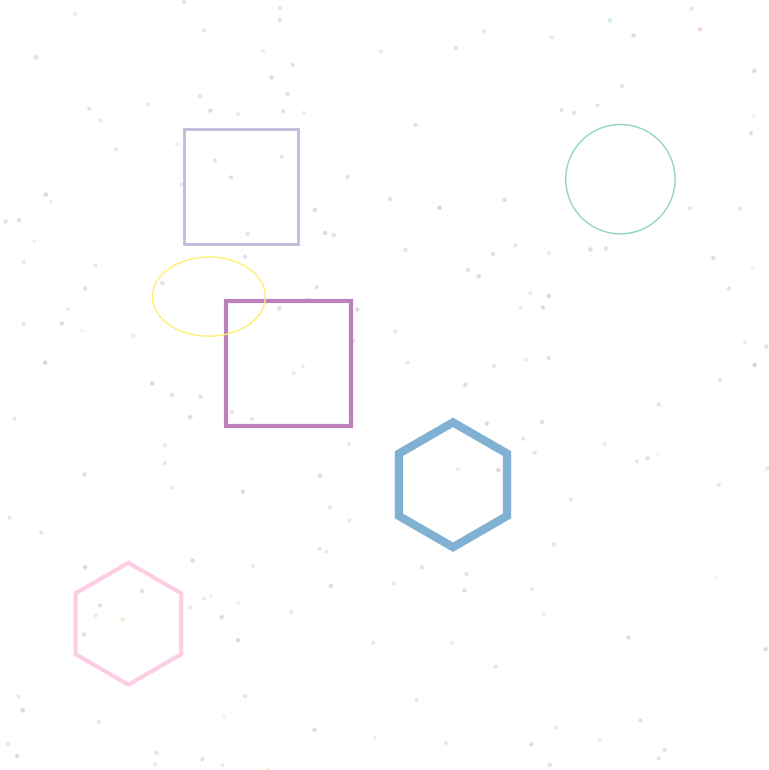[{"shape": "circle", "thickness": 0.5, "radius": 0.36, "center": [0.806, 0.767]}, {"shape": "square", "thickness": 1, "radius": 0.37, "center": [0.313, 0.758]}, {"shape": "hexagon", "thickness": 3, "radius": 0.41, "center": [0.588, 0.37]}, {"shape": "hexagon", "thickness": 1.5, "radius": 0.4, "center": [0.167, 0.19]}, {"shape": "square", "thickness": 1.5, "radius": 0.41, "center": [0.375, 0.527]}, {"shape": "oval", "thickness": 0.5, "radius": 0.37, "center": [0.271, 0.615]}]